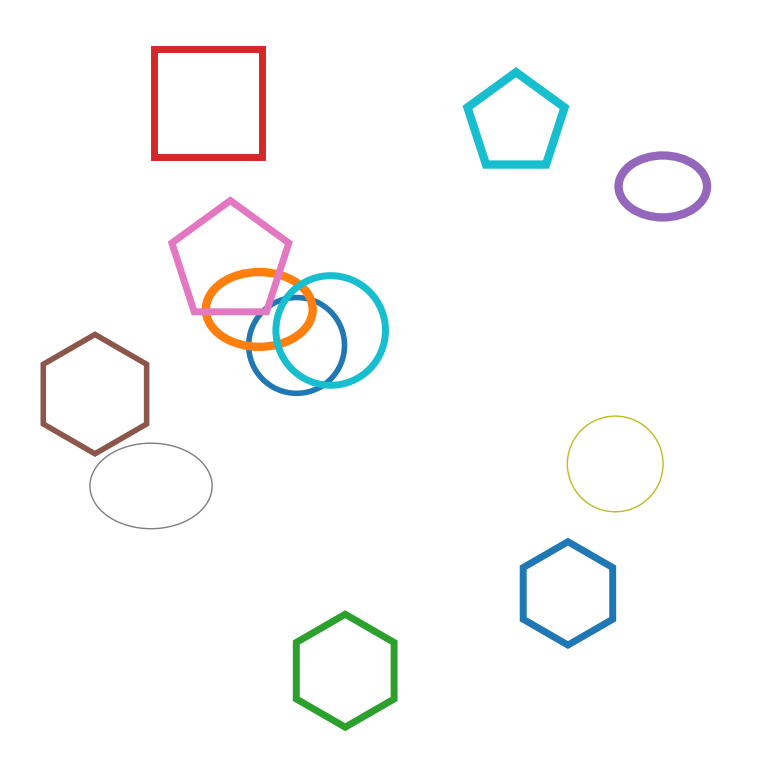[{"shape": "hexagon", "thickness": 2.5, "radius": 0.34, "center": [0.738, 0.229]}, {"shape": "circle", "thickness": 2, "radius": 0.31, "center": [0.385, 0.551]}, {"shape": "oval", "thickness": 3, "radius": 0.35, "center": [0.337, 0.598]}, {"shape": "hexagon", "thickness": 2.5, "radius": 0.37, "center": [0.448, 0.129]}, {"shape": "square", "thickness": 2.5, "radius": 0.35, "center": [0.27, 0.866]}, {"shape": "oval", "thickness": 3, "radius": 0.29, "center": [0.861, 0.758]}, {"shape": "hexagon", "thickness": 2, "radius": 0.39, "center": [0.123, 0.488]}, {"shape": "pentagon", "thickness": 2.5, "radius": 0.4, "center": [0.299, 0.66]}, {"shape": "oval", "thickness": 0.5, "radius": 0.4, "center": [0.196, 0.369]}, {"shape": "circle", "thickness": 0.5, "radius": 0.31, "center": [0.799, 0.397]}, {"shape": "pentagon", "thickness": 3, "radius": 0.33, "center": [0.67, 0.84]}, {"shape": "circle", "thickness": 2.5, "radius": 0.36, "center": [0.429, 0.571]}]